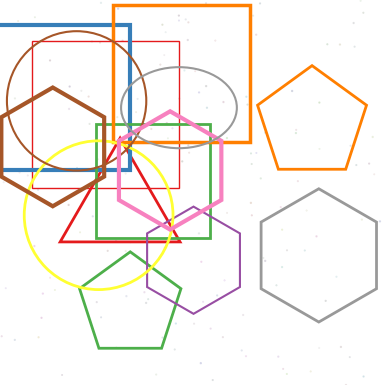[{"shape": "square", "thickness": 1, "radius": 0.96, "center": [0.273, 0.702]}, {"shape": "triangle", "thickness": 2, "radius": 0.9, "center": [0.312, 0.462]}, {"shape": "square", "thickness": 3, "radius": 0.94, "center": [0.149, 0.747]}, {"shape": "square", "thickness": 2, "radius": 0.74, "center": [0.398, 0.531]}, {"shape": "pentagon", "thickness": 2, "radius": 0.69, "center": [0.338, 0.207]}, {"shape": "hexagon", "thickness": 1.5, "radius": 0.7, "center": [0.503, 0.324]}, {"shape": "square", "thickness": 2.5, "radius": 0.89, "center": [0.472, 0.81]}, {"shape": "pentagon", "thickness": 2, "radius": 0.74, "center": [0.81, 0.681]}, {"shape": "circle", "thickness": 2, "radius": 0.97, "center": [0.256, 0.441]}, {"shape": "circle", "thickness": 1.5, "radius": 0.9, "center": [0.199, 0.738]}, {"shape": "hexagon", "thickness": 3, "radius": 0.77, "center": [0.137, 0.618]}, {"shape": "hexagon", "thickness": 3, "radius": 0.77, "center": [0.442, 0.557]}, {"shape": "oval", "thickness": 1.5, "radius": 0.75, "center": [0.465, 0.72]}, {"shape": "hexagon", "thickness": 2, "radius": 0.87, "center": [0.828, 0.337]}]